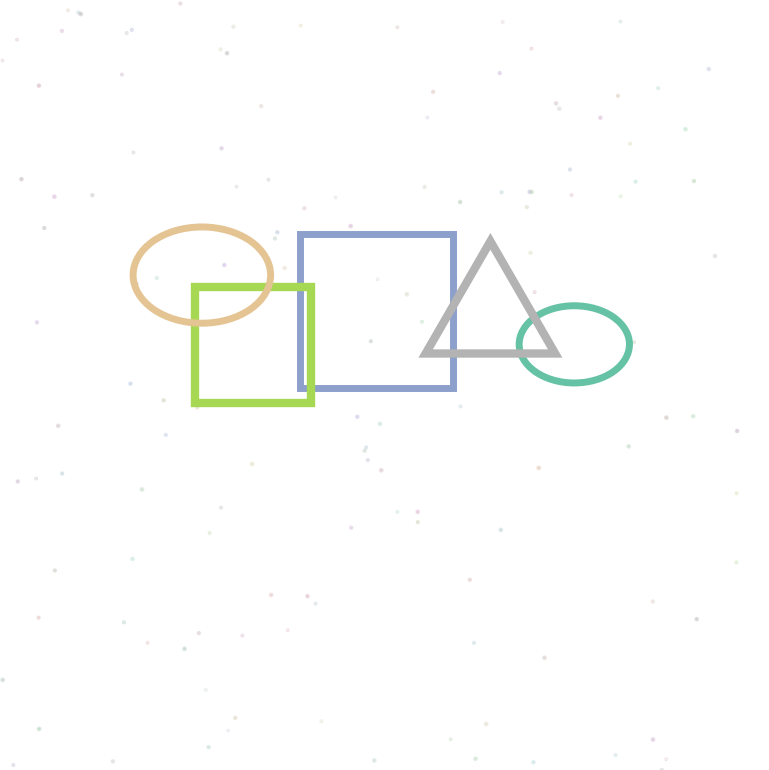[{"shape": "oval", "thickness": 2.5, "radius": 0.36, "center": [0.746, 0.553]}, {"shape": "square", "thickness": 2.5, "radius": 0.5, "center": [0.489, 0.596]}, {"shape": "square", "thickness": 3, "radius": 0.38, "center": [0.328, 0.552]}, {"shape": "oval", "thickness": 2.5, "radius": 0.45, "center": [0.262, 0.643]}, {"shape": "triangle", "thickness": 3, "radius": 0.49, "center": [0.637, 0.589]}]